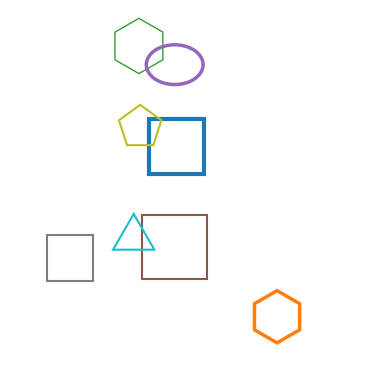[{"shape": "square", "thickness": 3, "radius": 0.36, "center": [0.458, 0.619]}, {"shape": "hexagon", "thickness": 2.5, "radius": 0.34, "center": [0.72, 0.177]}, {"shape": "hexagon", "thickness": 1, "radius": 0.36, "center": [0.361, 0.881]}, {"shape": "oval", "thickness": 2.5, "radius": 0.37, "center": [0.454, 0.832]}, {"shape": "square", "thickness": 1.5, "radius": 0.42, "center": [0.453, 0.357]}, {"shape": "square", "thickness": 1.5, "radius": 0.3, "center": [0.181, 0.33]}, {"shape": "pentagon", "thickness": 1.5, "radius": 0.29, "center": [0.364, 0.67]}, {"shape": "triangle", "thickness": 1.5, "radius": 0.31, "center": [0.347, 0.382]}]